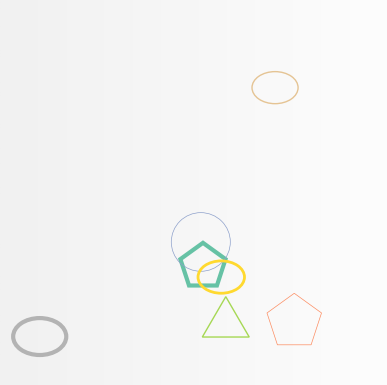[{"shape": "pentagon", "thickness": 3, "radius": 0.31, "center": [0.524, 0.308]}, {"shape": "pentagon", "thickness": 0.5, "radius": 0.37, "center": [0.759, 0.164]}, {"shape": "circle", "thickness": 0.5, "radius": 0.38, "center": [0.518, 0.372]}, {"shape": "triangle", "thickness": 1, "radius": 0.35, "center": [0.583, 0.16]}, {"shape": "oval", "thickness": 2, "radius": 0.3, "center": [0.571, 0.28]}, {"shape": "oval", "thickness": 1, "radius": 0.3, "center": [0.71, 0.772]}, {"shape": "oval", "thickness": 3, "radius": 0.34, "center": [0.102, 0.126]}]